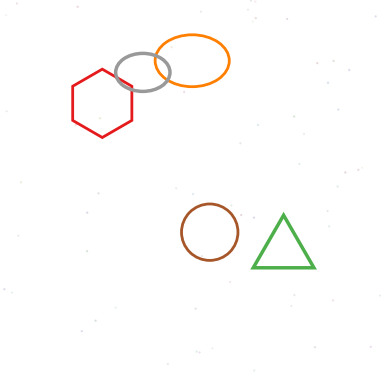[{"shape": "hexagon", "thickness": 2, "radius": 0.44, "center": [0.266, 0.732]}, {"shape": "triangle", "thickness": 2.5, "radius": 0.45, "center": [0.737, 0.35]}, {"shape": "oval", "thickness": 2, "radius": 0.48, "center": [0.499, 0.842]}, {"shape": "circle", "thickness": 2, "radius": 0.37, "center": [0.545, 0.397]}, {"shape": "oval", "thickness": 2.5, "radius": 0.35, "center": [0.371, 0.812]}]